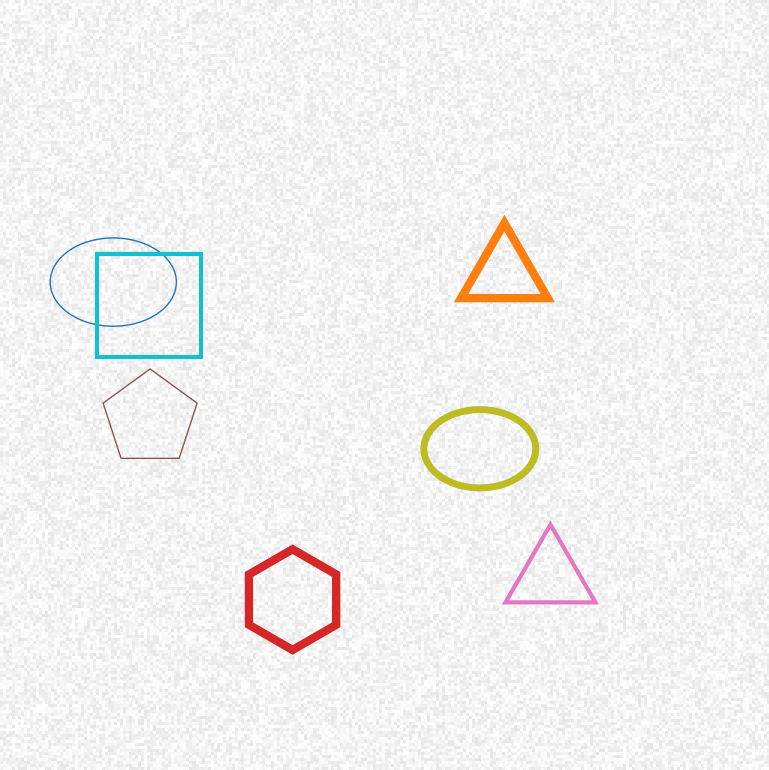[{"shape": "oval", "thickness": 0.5, "radius": 0.41, "center": [0.147, 0.634]}, {"shape": "triangle", "thickness": 3, "radius": 0.33, "center": [0.655, 0.645]}, {"shape": "hexagon", "thickness": 3, "radius": 0.33, "center": [0.38, 0.221]}, {"shape": "pentagon", "thickness": 0.5, "radius": 0.32, "center": [0.195, 0.457]}, {"shape": "triangle", "thickness": 1.5, "radius": 0.34, "center": [0.715, 0.251]}, {"shape": "oval", "thickness": 2.5, "radius": 0.36, "center": [0.623, 0.417]}, {"shape": "square", "thickness": 1.5, "radius": 0.33, "center": [0.194, 0.603]}]